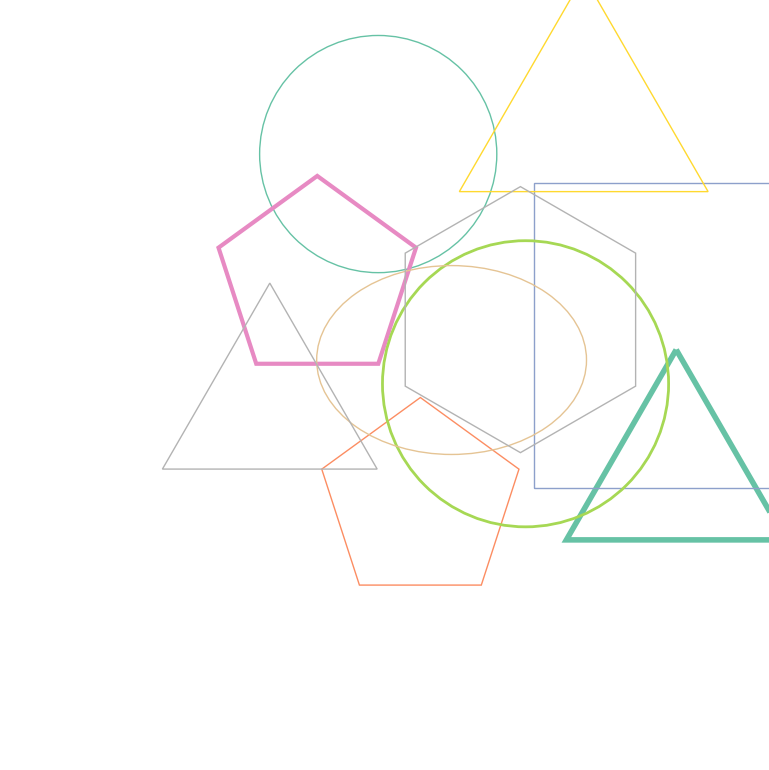[{"shape": "circle", "thickness": 0.5, "radius": 0.77, "center": [0.491, 0.8]}, {"shape": "triangle", "thickness": 2, "radius": 0.82, "center": [0.878, 0.381]}, {"shape": "pentagon", "thickness": 0.5, "radius": 0.67, "center": [0.546, 0.349]}, {"shape": "square", "thickness": 0.5, "radius": 0.99, "center": [0.891, 0.565]}, {"shape": "pentagon", "thickness": 1.5, "radius": 0.67, "center": [0.412, 0.637]}, {"shape": "circle", "thickness": 1, "radius": 0.93, "center": [0.683, 0.502]}, {"shape": "triangle", "thickness": 0.5, "radius": 0.93, "center": [0.758, 0.844]}, {"shape": "oval", "thickness": 0.5, "radius": 0.88, "center": [0.586, 0.532]}, {"shape": "hexagon", "thickness": 0.5, "radius": 0.86, "center": [0.676, 0.585]}, {"shape": "triangle", "thickness": 0.5, "radius": 0.81, "center": [0.35, 0.471]}]